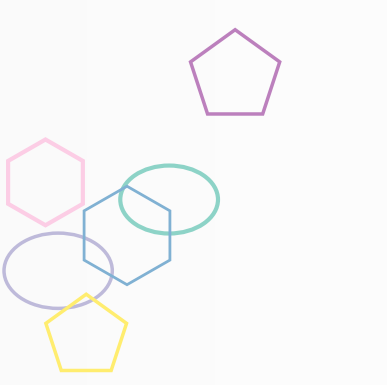[{"shape": "oval", "thickness": 3, "radius": 0.63, "center": [0.436, 0.482]}, {"shape": "oval", "thickness": 2.5, "radius": 0.7, "center": [0.15, 0.297]}, {"shape": "hexagon", "thickness": 2, "radius": 0.64, "center": [0.328, 0.388]}, {"shape": "hexagon", "thickness": 3, "radius": 0.56, "center": [0.117, 0.526]}, {"shape": "pentagon", "thickness": 2.5, "radius": 0.6, "center": [0.607, 0.802]}, {"shape": "pentagon", "thickness": 2.5, "radius": 0.55, "center": [0.222, 0.126]}]